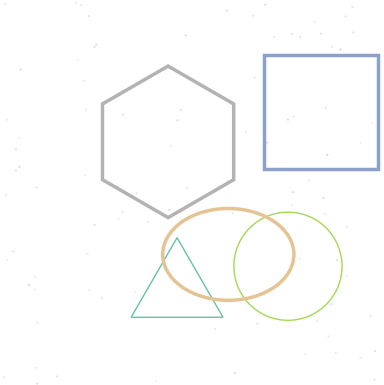[{"shape": "triangle", "thickness": 1, "radius": 0.69, "center": [0.46, 0.245]}, {"shape": "square", "thickness": 2.5, "radius": 0.74, "center": [0.833, 0.709]}, {"shape": "circle", "thickness": 1, "radius": 0.7, "center": [0.748, 0.309]}, {"shape": "oval", "thickness": 2.5, "radius": 0.85, "center": [0.593, 0.339]}, {"shape": "hexagon", "thickness": 2.5, "radius": 0.98, "center": [0.437, 0.632]}]